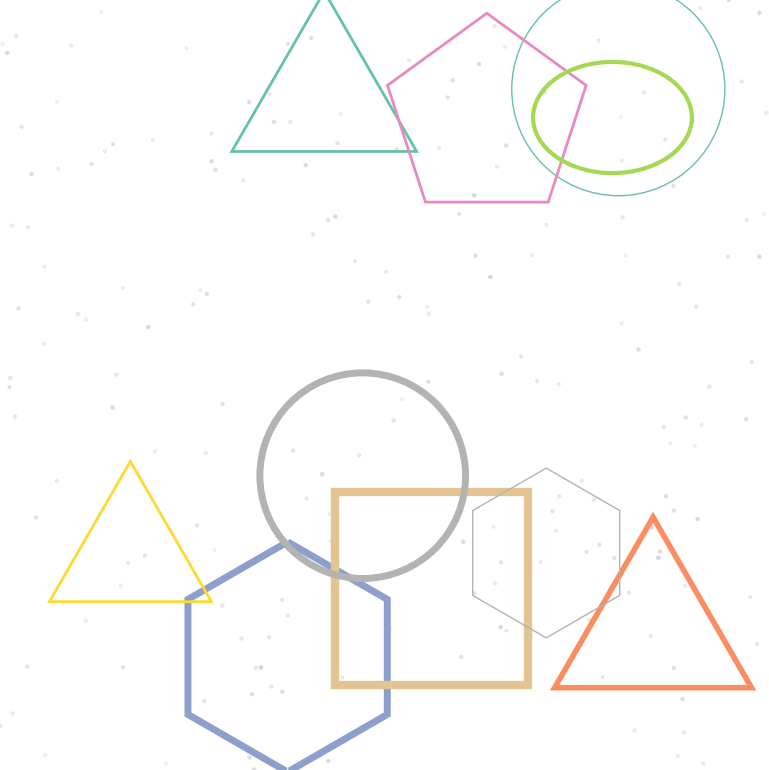[{"shape": "circle", "thickness": 0.5, "radius": 0.69, "center": [0.803, 0.884]}, {"shape": "triangle", "thickness": 1, "radius": 0.69, "center": [0.421, 0.873]}, {"shape": "triangle", "thickness": 2, "radius": 0.74, "center": [0.848, 0.181]}, {"shape": "hexagon", "thickness": 2.5, "radius": 0.75, "center": [0.374, 0.147]}, {"shape": "pentagon", "thickness": 1, "radius": 0.68, "center": [0.632, 0.847]}, {"shape": "oval", "thickness": 1.5, "radius": 0.52, "center": [0.795, 0.847]}, {"shape": "triangle", "thickness": 1, "radius": 0.61, "center": [0.169, 0.279]}, {"shape": "square", "thickness": 3, "radius": 0.63, "center": [0.56, 0.235]}, {"shape": "hexagon", "thickness": 0.5, "radius": 0.55, "center": [0.709, 0.282]}, {"shape": "circle", "thickness": 2.5, "radius": 0.67, "center": [0.471, 0.382]}]